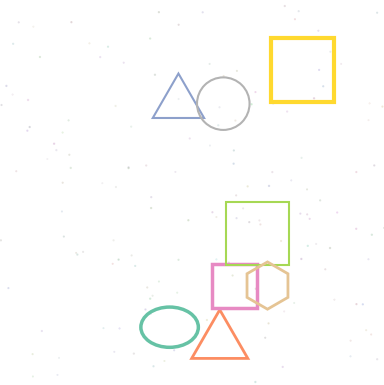[{"shape": "oval", "thickness": 2.5, "radius": 0.37, "center": [0.441, 0.15]}, {"shape": "triangle", "thickness": 2, "radius": 0.42, "center": [0.571, 0.111]}, {"shape": "triangle", "thickness": 1.5, "radius": 0.38, "center": [0.463, 0.732]}, {"shape": "square", "thickness": 2.5, "radius": 0.29, "center": [0.609, 0.258]}, {"shape": "square", "thickness": 1.5, "radius": 0.41, "center": [0.669, 0.394]}, {"shape": "square", "thickness": 3, "radius": 0.41, "center": [0.785, 0.818]}, {"shape": "hexagon", "thickness": 2, "radius": 0.31, "center": [0.695, 0.258]}, {"shape": "circle", "thickness": 1.5, "radius": 0.34, "center": [0.58, 0.731]}]